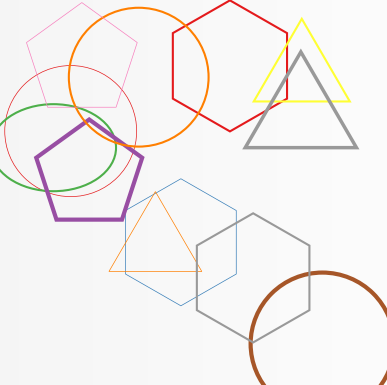[{"shape": "hexagon", "thickness": 1.5, "radius": 0.85, "center": [0.593, 0.829]}, {"shape": "circle", "thickness": 0.5, "radius": 0.85, "center": [0.182, 0.66]}, {"shape": "hexagon", "thickness": 0.5, "radius": 0.82, "center": [0.467, 0.371]}, {"shape": "oval", "thickness": 1.5, "radius": 0.81, "center": [0.138, 0.616]}, {"shape": "pentagon", "thickness": 3, "radius": 0.72, "center": [0.23, 0.546]}, {"shape": "circle", "thickness": 1.5, "radius": 0.9, "center": [0.358, 0.8]}, {"shape": "triangle", "thickness": 0.5, "radius": 0.69, "center": [0.401, 0.364]}, {"shape": "triangle", "thickness": 1.5, "radius": 0.72, "center": [0.779, 0.808]}, {"shape": "circle", "thickness": 3, "radius": 0.93, "center": [0.832, 0.107]}, {"shape": "pentagon", "thickness": 0.5, "radius": 0.75, "center": [0.211, 0.843]}, {"shape": "hexagon", "thickness": 1.5, "radius": 0.84, "center": [0.653, 0.278]}, {"shape": "triangle", "thickness": 2.5, "radius": 0.83, "center": [0.776, 0.699]}]